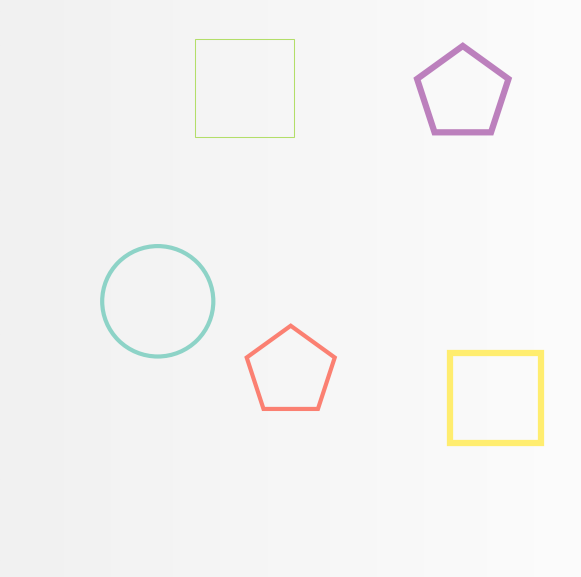[{"shape": "circle", "thickness": 2, "radius": 0.48, "center": [0.271, 0.477]}, {"shape": "pentagon", "thickness": 2, "radius": 0.4, "center": [0.5, 0.355]}, {"shape": "square", "thickness": 0.5, "radius": 0.43, "center": [0.421, 0.847]}, {"shape": "pentagon", "thickness": 3, "radius": 0.41, "center": [0.796, 0.837]}, {"shape": "square", "thickness": 3, "radius": 0.39, "center": [0.853, 0.31]}]